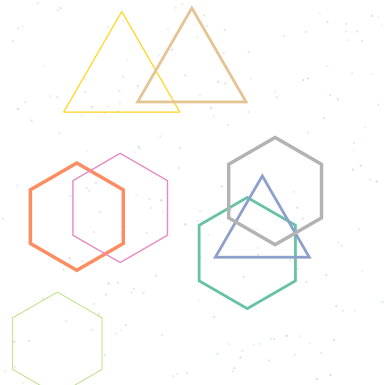[{"shape": "hexagon", "thickness": 2, "radius": 0.72, "center": [0.642, 0.343]}, {"shape": "hexagon", "thickness": 2.5, "radius": 0.7, "center": [0.2, 0.437]}, {"shape": "triangle", "thickness": 2, "radius": 0.7, "center": [0.681, 0.402]}, {"shape": "hexagon", "thickness": 1, "radius": 0.71, "center": [0.312, 0.46]}, {"shape": "hexagon", "thickness": 0.5, "radius": 0.67, "center": [0.149, 0.107]}, {"shape": "triangle", "thickness": 1, "radius": 0.87, "center": [0.316, 0.796]}, {"shape": "triangle", "thickness": 2, "radius": 0.81, "center": [0.498, 0.817]}, {"shape": "hexagon", "thickness": 2.5, "radius": 0.7, "center": [0.715, 0.504]}]